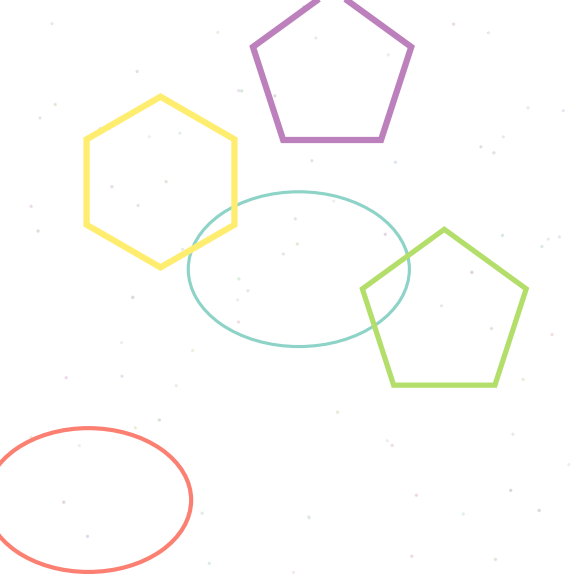[{"shape": "oval", "thickness": 1.5, "radius": 0.96, "center": [0.517, 0.533]}, {"shape": "oval", "thickness": 2, "radius": 0.89, "center": [0.153, 0.133]}, {"shape": "pentagon", "thickness": 2.5, "radius": 0.75, "center": [0.769, 0.453]}, {"shape": "pentagon", "thickness": 3, "radius": 0.72, "center": [0.575, 0.873]}, {"shape": "hexagon", "thickness": 3, "radius": 0.74, "center": [0.278, 0.684]}]